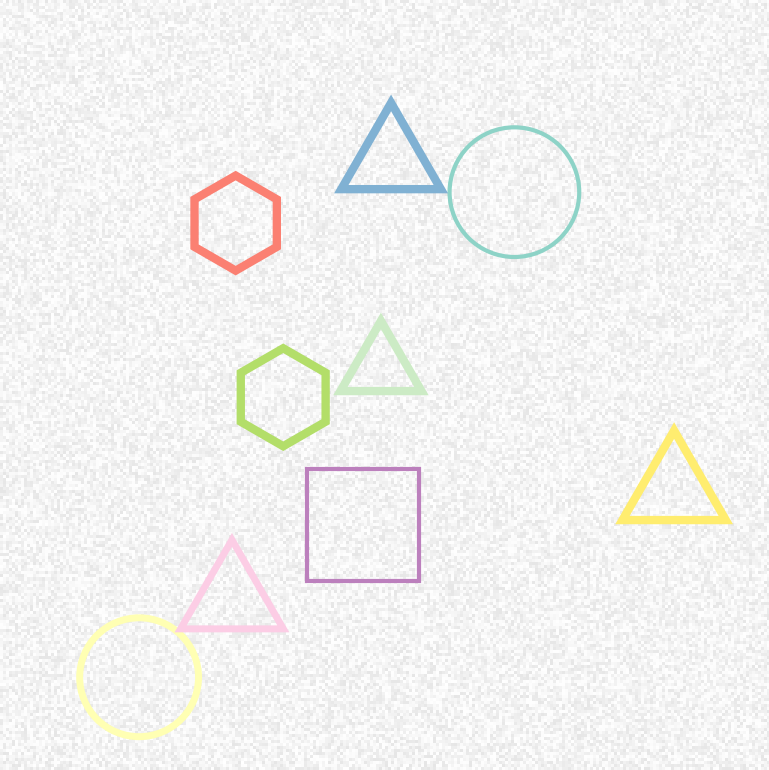[{"shape": "circle", "thickness": 1.5, "radius": 0.42, "center": [0.668, 0.75]}, {"shape": "circle", "thickness": 2.5, "radius": 0.39, "center": [0.181, 0.12]}, {"shape": "hexagon", "thickness": 3, "radius": 0.31, "center": [0.306, 0.71]}, {"shape": "triangle", "thickness": 3, "radius": 0.37, "center": [0.508, 0.792]}, {"shape": "hexagon", "thickness": 3, "radius": 0.32, "center": [0.368, 0.484]}, {"shape": "triangle", "thickness": 2.5, "radius": 0.39, "center": [0.301, 0.222]}, {"shape": "square", "thickness": 1.5, "radius": 0.36, "center": [0.471, 0.318]}, {"shape": "triangle", "thickness": 3, "radius": 0.3, "center": [0.495, 0.522]}, {"shape": "triangle", "thickness": 3, "radius": 0.39, "center": [0.875, 0.363]}]